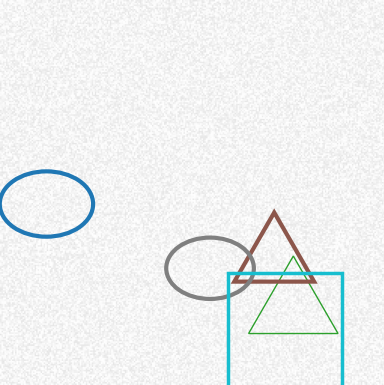[{"shape": "oval", "thickness": 3, "radius": 0.61, "center": [0.121, 0.47]}, {"shape": "triangle", "thickness": 1, "radius": 0.67, "center": [0.762, 0.201]}, {"shape": "triangle", "thickness": 3, "radius": 0.6, "center": [0.712, 0.328]}, {"shape": "oval", "thickness": 3, "radius": 0.57, "center": [0.546, 0.303]}, {"shape": "square", "thickness": 2.5, "radius": 0.74, "center": [0.741, 0.141]}]